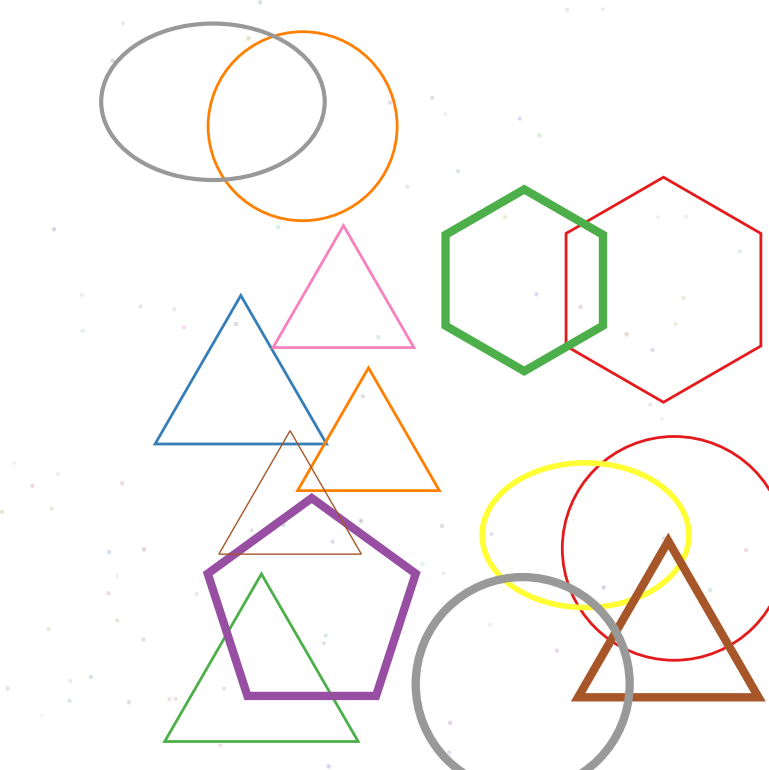[{"shape": "circle", "thickness": 1, "radius": 0.73, "center": [0.876, 0.288]}, {"shape": "hexagon", "thickness": 1, "radius": 0.73, "center": [0.862, 0.624]}, {"shape": "triangle", "thickness": 1, "radius": 0.64, "center": [0.313, 0.488]}, {"shape": "hexagon", "thickness": 3, "radius": 0.59, "center": [0.681, 0.636]}, {"shape": "triangle", "thickness": 1, "radius": 0.73, "center": [0.34, 0.11]}, {"shape": "pentagon", "thickness": 3, "radius": 0.71, "center": [0.405, 0.211]}, {"shape": "circle", "thickness": 1, "radius": 0.61, "center": [0.393, 0.836]}, {"shape": "triangle", "thickness": 1, "radius": 0.53, "center": [0.479, 0.416]}, {"shape": "oval", "thickness": 2, "radius": 0.67, "center": [0.76, 0.305]}, {"shape": "triangle", "thickness": 0.5, "radius": 0.53, "center": [0.377, 0.334]}, {"shape": "triangle", "thickness": 3, "radius": 0.68, "center": [0.868, 0.162]}, {"shape": "triangle", "thickness": 1, "radius": 0.53, "center": [0.446, 0.601]}, {"shape": "circle", "thickness": 3, "radius": 0.69, "center": [0.679, 0.112]}, {"shape": "oval", "thickness": 1.5, "radius": 0.73, "center": [0.277, 0.868]}]